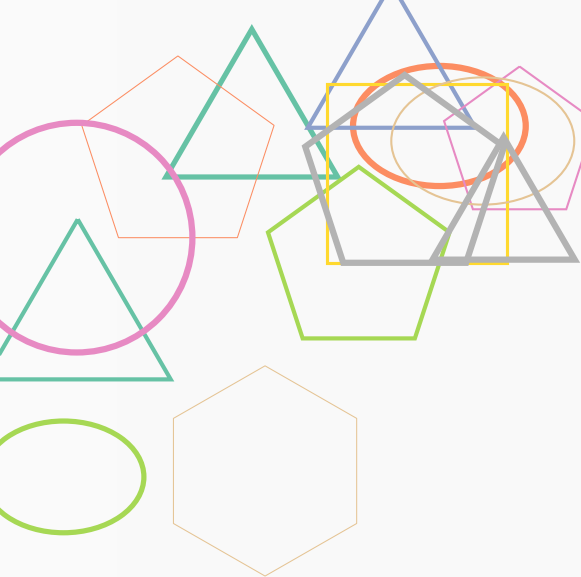[{"shape": "triangle", "thickness": 2, "radius": 0.92, "center": [0.134, 0.435]}, {"shape": "triangle", "thickness": 2.5, "radius": 0.85, "center": [0.433, 0.778]}, {"shape": "pentagon", "thickness": 0.5, "radius": 0.87, "center": [0.306, 0.728]}, {"shape": "oval", "thickness": 3, "radius": 0.74, "center": [0.756, 0.781]}, {"shape": "triangle", "thickness": 2, "radius": 0.83, "center": [0.673, 0.861]}, {"shape": "pentagon", "thickness": 1, "radius": 0.68, "center": [0.894, 0.747]}, {"shape": "circle", "thickness": 3, "radius": 0.99, "center": [0.132, 0.588]}, {"shape": "pentagon", "thickness": 2, "radius": 0.82, "center": [0.617, 0.546]}, {"shape": "oval", "thickness": 2.5, "radius": 0.69, "center": [0.109, 0.173]}, {"shape": "square", "thickness": 1.5, "radius": 0.77, "center": [0.717, 0.698]}, {"shape": "oval", "thickness": 1, "radius": 0.79, "center": [0.831, 0.755]}, {"shape": "hexagon", "thickness": 0.5, "radius": 0.91, "center": [0.456, 0.184]}, {"shape": "pentagon", "thickness": 3, "radius": 0.9, "center": [0.696, 0.69]}, {"shape": "triangle", "thickness": 3, "radius": 0.71, "center": [0.866, 0.62]}]